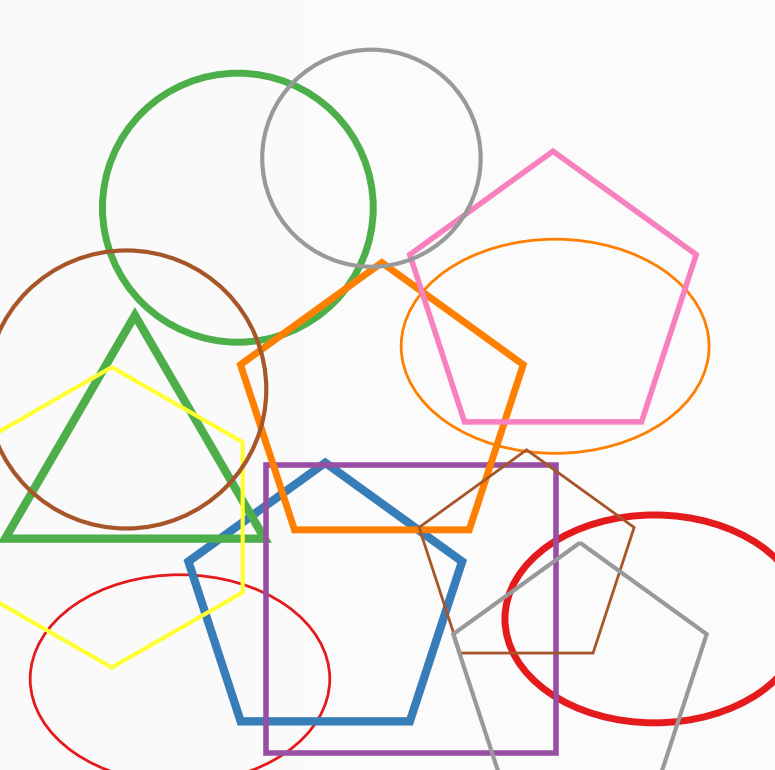[{"shape": "oval", "thickness": 1, "radius": 0.97, "center": [0.232, 0.118]}, {"shape": "oval", "thickness": 2.5, "radius": 0.96, "center": [0.844, 0.196]}, {"shape": "pentagon", "thickness": 3, "radius": 0.93, "center": [0.42, 0.213]}, {"shape": "triangle", "thickness": 3, "radius": 0.97, "center": [0.174, 0.397]}, {"shape": "circle", "thickness": 2.5, "radius": 0.87, "center": [0.307, 0.73]}, {"shape": "square", "thickness": 2, "radius": 0.94, "center": [0.53, 0.209]}, {"shape": "oval", "thickness": 1, "radius": 0.99, "center": [0.716, 0.55]}, {"shape": "pentagon", "thickness": 2.5, "radius": 0.96, "center": [0.493, 0.467]}, {"shape": "hexagon", "thickness": 1.5, "radius": 0.98, "center": [0.144, 0.328]}, {"shape": "circle", "thickness": 1.5, "radius": 0.9, "center": [0.163, 0.494]}, {"shape": "pentagon", "thickness": 1, "radius": 0.73, "center": [0.679, 0.27]}, {"shape": "pentagon", "thickness": 2, "radius": 0.97, "center": [0.714, 0.609]}, {"shape": "circle", "thickness": 1.5, "radius": 0.7, "center": [0.479, 0.795]}, {"shape": "pentagon", "thickness": 1.5, "radius": 0.86, "center": [0.748, 0.123]}]